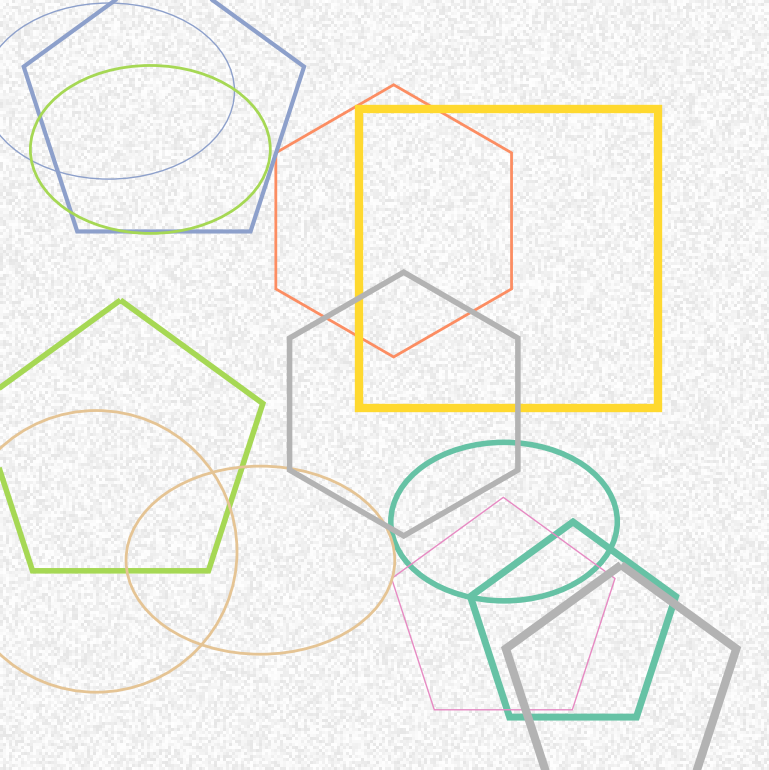[{"shape": "pentagon", "thickness": 2.5, "radius": 0.7, "center": [0.744, 0.182]}, {"shape": "oval", "thickness": 2, "radius": 0.74, "center": [0.655, 0.323]}, {"shape": "hexagon", "thickness": 1, "radius": 0.88, "center": [0.511, 0.713]}, {"shape": "oval", "thickness": 0.5, "radius": 0.82, "center": [0.141, 0.882]}, {"shape": "pentagon", "thickness": 1.5, "radius": 0.96, "center": [0.213, 0.854]}, {"shape": "pentagon", "thickness": 0.5, "radius": 0.76, "center": [0.654, 0.202]}, {"shape": "pentagon", "thickness": 2, "radius": 0.97, "center": [0.156, 0.416]}, {"shape": "oval", "thickness": 1, "radius": 0.78, "center": [0.195, 0.806]}, {"shape": "square", "thickness": 3, "radius": 0.97, "center": [0.66, 0.664]}, {"shape": "circle", "thickness": 1, "radius": 0.91, "center": [0.125, 0.284]}, {"shape": "oval", "thickness": 1, "radius": 0.87, "center": [0.338, 0.272]}, {"shape": "pentagon", "thickness": 3, "radius": 0.79, "center": [0.807, 0.109]}, {"shape": "hexagon", "thickness": 2, "radius": 0.86, "center": [0.524, 0.475]}]